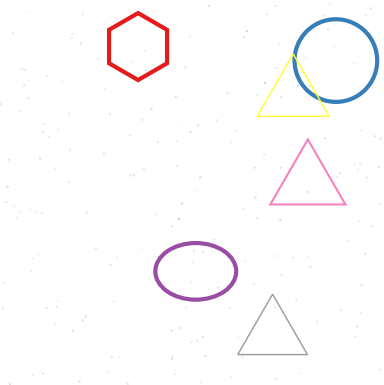[{"shape": "hexagon", "thickness": 3, "radius": 0.43, "center": [0.359, 0.879]}, {"shape": "circle", "thickness": 3, "radius": 0.54, "center": [0.872, 0.843]}, {"shape": "oval", "thickness": 3, "radius": 0.53, "center": [0.509, 0.295]}, {"shape": "triangle", "thickness": 1, "radius": 0.54, "center": [0.762, 0.752]}, {"shape": "triangle", "thickness": 1.5, "radius": 0.56, "center": [0.8, 0.525]}, {"shape": "triangle", "thickness": 1, "radius": 0.52, "center": [0.708, 0.131]}]